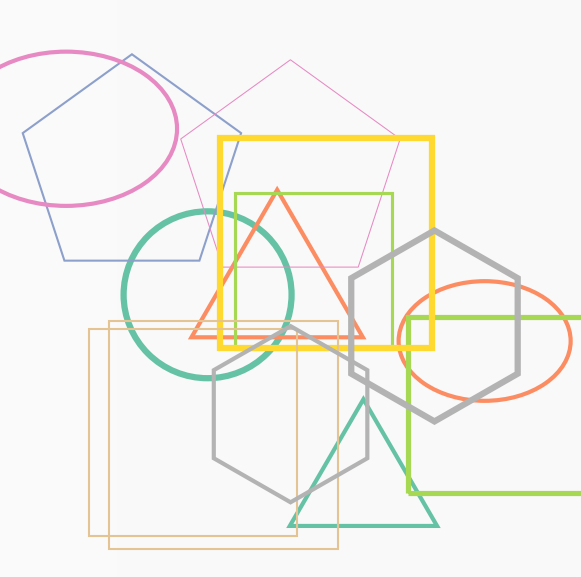[{"shape": "triangle", "thickness": 2, "radius": 0.73, "center": [0.625, 0.162]}, {"shape": "circle", "thickness": 3, "radius": 0.72, "center": [0.357, 0.489]}, {"shape": "oval", "thickness": 2, "radius": 0.74, "center": [0.834, 0.409]}, {"shape": "triangle", "thickness": 2, "radius": 0.85, "center": [0.477, 0.5]}, {"shape": "pentagon", "thickness": 1, "radius": 0.99, "center": [0.227, 0.708]}, {"shape": "oval", "thickness": 2, "radius": 0.95, "center": [0.114, 0.776]}, {"shape": "pentagon", "thickness": 0.5, "radius": 0.99, "center": [0.5, 0.697]}, {"shape": "square", "thickness": 1.5, "radius": 0.68, "center": [0.54, 0.53]}, {"shape": "square", "thickness": 2.5, "radius": 0.76, "center": [0.855, 0.297]}, {"shape": "square", "thickness": 3, "radius": 0.91, "center": [0.561, 0.579]}, {"shape": "square", "thickness": 1, "radius": 0.9, "center": [0.332, 0.25]}, {"shape": "square", "thickness": 1, "radius": 0.98, "center": [0.384, 0.246]}, {"shape": "hexagon", "thickness": 2, "radius": 0.76, "center": [0.5, 0.282]}, {"shape": "hexagon", "thickness": 3, "radius": 0.83, "center": [0.747, 0.435]}]